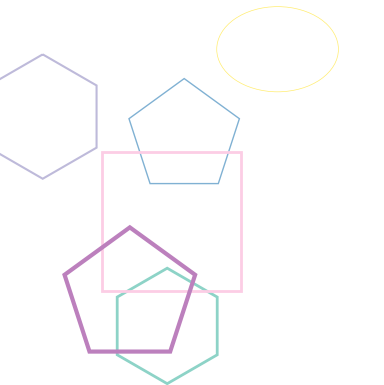[{"shape": "hexagon", "thickness": 2, "radius": 0.75, "center": [0.434, 0.153]}, {"shape": "hexagon", "thickness": 1.5, "radius": 0.81, "center": [0.111, 0.697]}, {"shape": "pentagon", "thickness": 1, "radius": 0.75, "center": [0.478, 0.645]}, {"shape": "square", "thickness": 2, "radius": 0.9, "center": [0.447, 0.424]}, {"shape": "pentagon", "thickness": 3, "radius": 0.89, "center": [0.337, 0.231]}, {"shape": "oval", "thickness": 0.5, "radius": 0.79, "center": [0.721, 0.872]}]